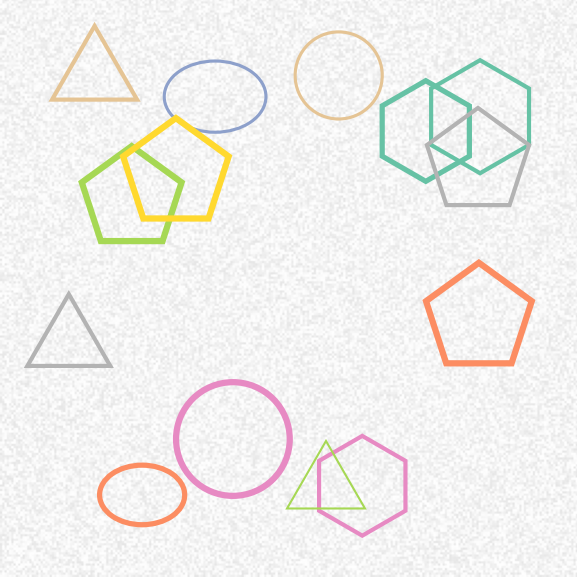[{"shape": "hexagon", "thickness": 2, "radius": 0.49, "center": [0.831, 0.797]}, {"shape": "hexagon", "thickness": 2.5, "radius": 0.44, "center": [0.737, 0.772]}, {"shape": "pentagon", "thickness": 3, "radius": 0.48, "center": [0.829, 0.448]}, {"shape": "oval", "thickness": 2.5, "radius": 0.37, "center": [0.246, 0.142]}, {"shape": "oval", "thickness": 1.5, "radius": 0.44, "center": [0.372, 0.832]}, {"shape": "hexagon", "thickness": 2, "radius": 0.43, "center": [0.627, 0.158]}, {"shape": "circle", "thickness": 3, "radius": 0.49, "center": [0.403, 0.239]}, {"shape": "triangle", "thickness": 1, "radius": 0.39, "center": [0.564, 0.158]}, {"shape": "pentagon", "thickness": 3, "radius": 0.45, "center": [0.228, 0.655]}, {"shape": "pentagon", "thickness": 3, "radius": 0.48, "center": [0.305, 0.699]}, {"shape": "triangle", "thickness": 2, "radius": 0.43, "center": [0.164, 0.869]}, {"shape": "circle", "thickness": 1.5, "radius": 0.38, "center": [0.586, 0.868]}, {"shape": "pentagon", "thickness": 2, "radius": 0.47, "center": [0.828, 0.719]}, {"shape": "triangle", "thickness": 2, "radius": 0.41, "center": [0.119, 0.407]}]